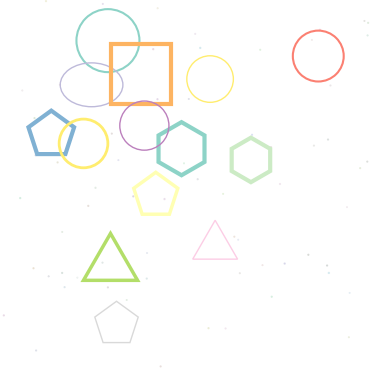[{"shape": "hexagon", "thickness": 3, "radius": 0.34, "center": [0.471, 0.614]}, {"shape": "circle", "thickness": 1.5, "radius": 0.41, "center": [0.28, 0.894]}, {"shape": "pentagon", "thickness": 2.5, "radius": 0.3, "center": [0.405, 0.492]}, {"shape": "oval", "thickness": 1, "radius": 0.41, "center": [0.238, 0.78]}, {"shape": "circle", "thickness": 1.5, "radius": 0.33, "center": [0.827, 0.854]}, {"shape": "pentagon", "thickness": 3, "radius": 0.31, "center": [0.133, 0.65]}, {"shape": "square", "thickness": 3, "radius": 0.39, "center": [0.366, 0.809]}, {"shape": "triangle", "thickness": 2.5, "radius": 0.41, "center": [0.287, 0.312]}, {"shape": "triangle", "thickness": 1, "radius": 0.34, "center": [0.559, 0.361]}, {"shape": "pentagon", "thickness": 1, "radius": 0.3, "center": [0.303, 0.158]}, {"shape": "circle", "thickness": 1, "radius": 0.32, "center": [0.375, 0.674]}, {"shape": "hexagon", "thickness": 3, "radius": 0.29, "center": [0.652, 0.585]}, {"shape": "circle", "thickness": 1, "radius": 0.3, "center": [0.546, 0.795]}, {"shape": "circle", "thickness": 2, "radius": 0.32, "center": [0.217, 0.627]}]